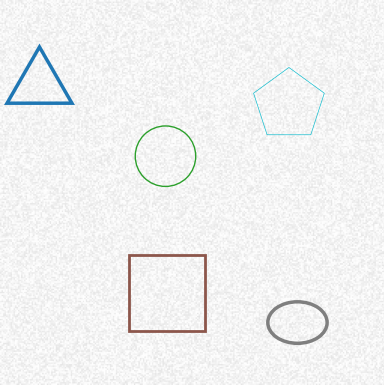[{"shape": "triangle", "thickness": 2.5, "radius": 0.49, "center": [0.103, 0.781]}, {"shape": "circle", "thickness": 1, "radius": 0.39, "center": [0.43, 0.594]}, {"shape": "square", "thickness": 2, "radius": 0.49, "center": [0.434, 0.24]}, {"shape": "oval", "thickness": 2.5, "radius": 0.39, "center": [0.773, 0.162]}, {"shape": "pentagon", "thickness": 0.5, "radius": 0.48, "center": [0.75, 0.728]}]